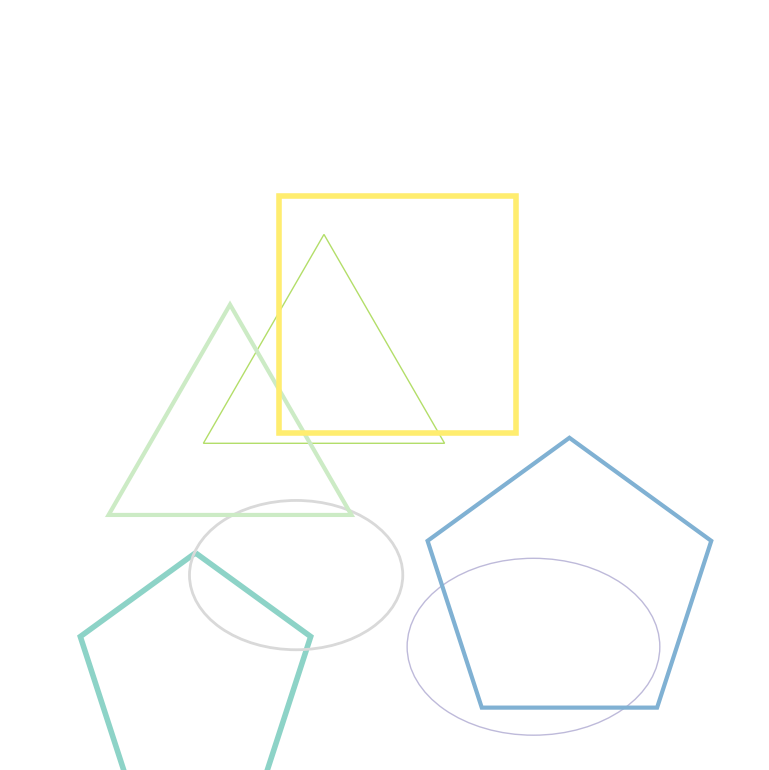[{"shape": "pentagon", "thickness": 2, "radius": 0.79, "center": [0.254, 0.125]}, {"shape": "oval", "thickness": 0.5, "radius": 0.82, "center": [0.693, 0.16]}, {"shape": "pentagon", "thickness": 1.5, "radius": 0.97, "center": [0.74, 0.238]}, {"shape": "triangle", "thickness": 0.5, "radius": 0.9, "center": [0.421, 0.515]}, {"shape": "oval", "thickness": 1, "radius": 0.69, "center": [0.385, 0.253]}, {"shape": "triangle", "thickness": 1.5, "radius": 0.91, "center": [0.299, 0.422]}, {"shape": "square", "thickness": 2, "radius": 0.77, "center": [0.516, 0.592]}]